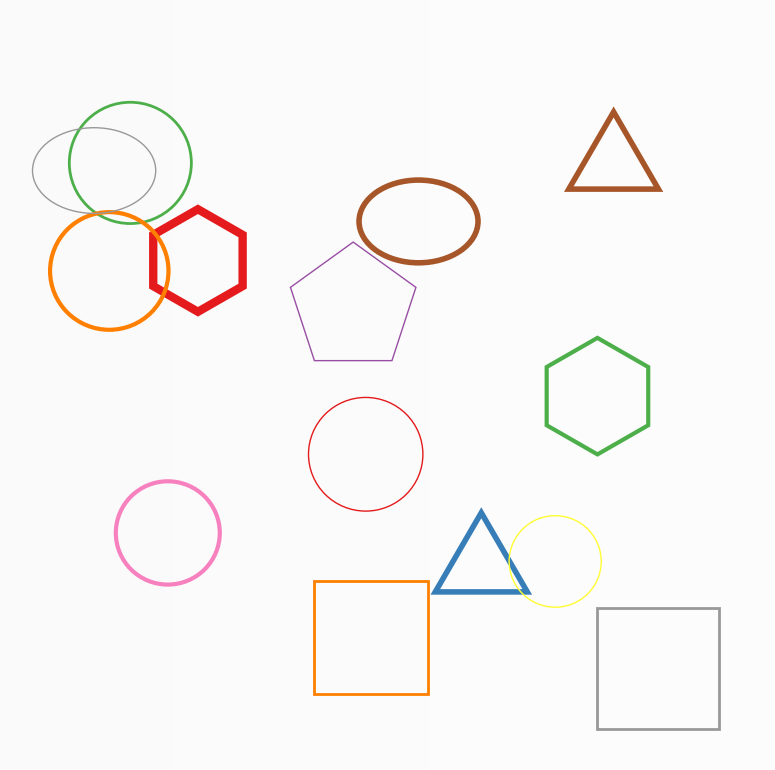[{"shape": "hexagon", "thickness": 3, "radius": 0.33, "center": [0.255, 0.662]}, {"shape": "circle", "thickness": 0.5, "radius": 0.37, "center": [0.472, 0.41]}, {"shape": "triangle", "thickness": 2, "radius": 0.34, "center": [0.621, 0.266]}, {"shape": "hexagon", "thickness": 1.5, "radius": 0.38, "center": [0.771, 0.486]}, {"shape": "circle", "thickness": 1, "radius": 0.39, "center": [0.168, 0.788]}, {"shape": "pentagon", "thickness": 0.5, "radius": 0.43, "center": [0.456, 0.6]}, {"shape": "square", "thickness": 1, "radius": 0.37, "center": [0.479, 0.172]}, {"shape": "circle", "thickness": 1.5, "radius": 0.38, "center": [0.141, 0.648]}, {"shape": "circle", "thickness": 0.5, "radius": 0.3, "center": [0.716, 0.271]}, {"shape": "oval", "thickness": 2, "radius": 0.38, "center": [0.54, 0.712]}, {"shape": "triangle", "thickness": 2, "radius": 0.33, "center": [0.792, 0.788]}, {"shape": "circle", "thickness": 1.5, "radius": 0.34, "center": [0.217, 0.308]}, {"shape": "oval", "thickness": 0.5, "radius": 0.4, "center": [0.121, 0.779]}, {"shape": "square", "thickness": 1, "radius": 0.39, "center": [0.849, 0.132]}]